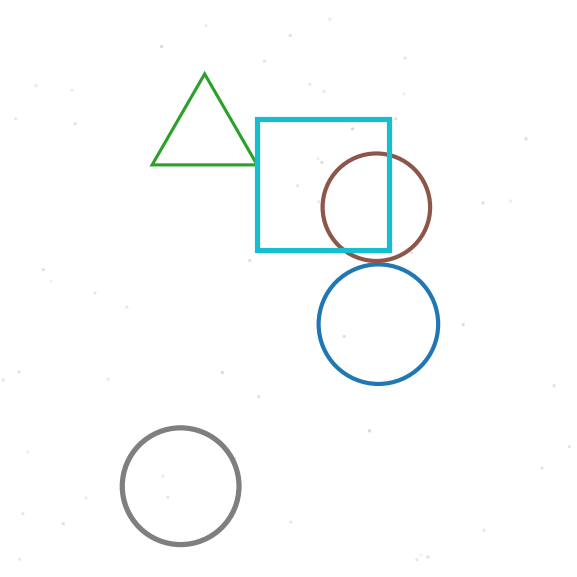[{"shape": "circle", "thickness": 2, "radius": 0.52, "center": [0.655, 0.438]}, {"shape": "triangle", "thickness": 1.5, "radius": 0.53, "center": [0.354, 0.766]}, {"shape": "circle", "thickness": 2, "radius": 0.47, "center": [0.652, 0.64]}, {"shape": "circle", "thickness": 2.5, "radius": 0.51, "center": [0.313, 0.157]}, {"shape": "square", "thickness": 2.5, "radius": 0.57, "center": [0.559, 0.68]}]